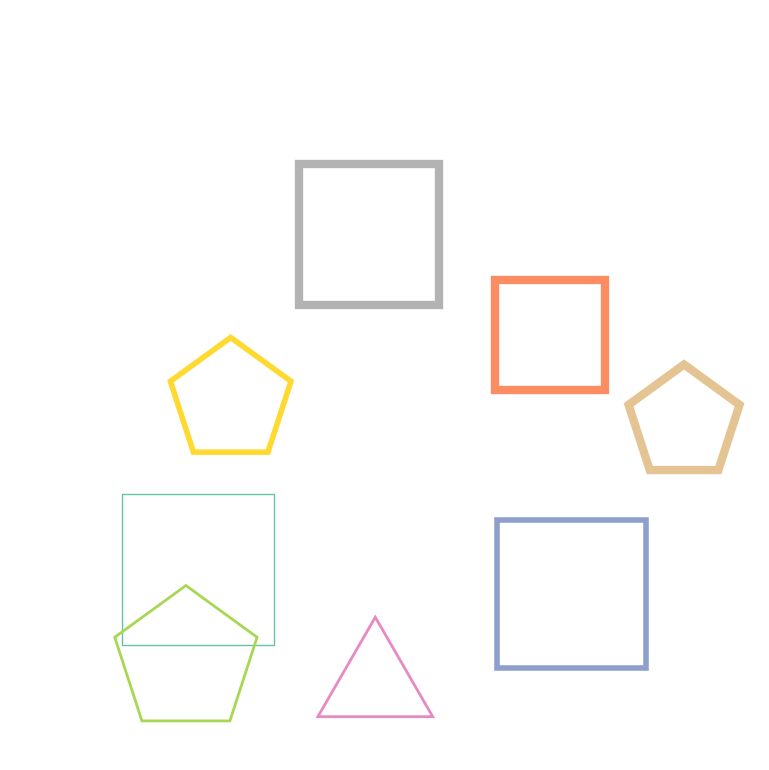[{"shape": "square", "thickness": 0.5, "radius": 0.49, "center": [0.257, 0.261]}, {"shape": "square", "thickness": 3, "radius": 0.35, "center": [0.714, 0.565]}, {"shape": "square", "thickness": 2, "radius": 0.48, "center": [0.742, 0.229]}, {"shape": "triangle", "thickness": 1, "radius": 0.43, "center": [0.487, 0.112]}, {"shape": "pentagon", "thickness": 1, "radius": 0.49, "center": [0.241, 0.142]}, {"shape": "pentagon", "thickness": 2, "radius": 0.41, "center": [0.3, 0.479]}, {"shape": "pentagon", "thickness": 3, "radius": 0.38, "center": [0.888, 0.451]}, {"shape": "square", "thickness": 3, "radius": 0.46, "center": [0.479, 0.696]}]